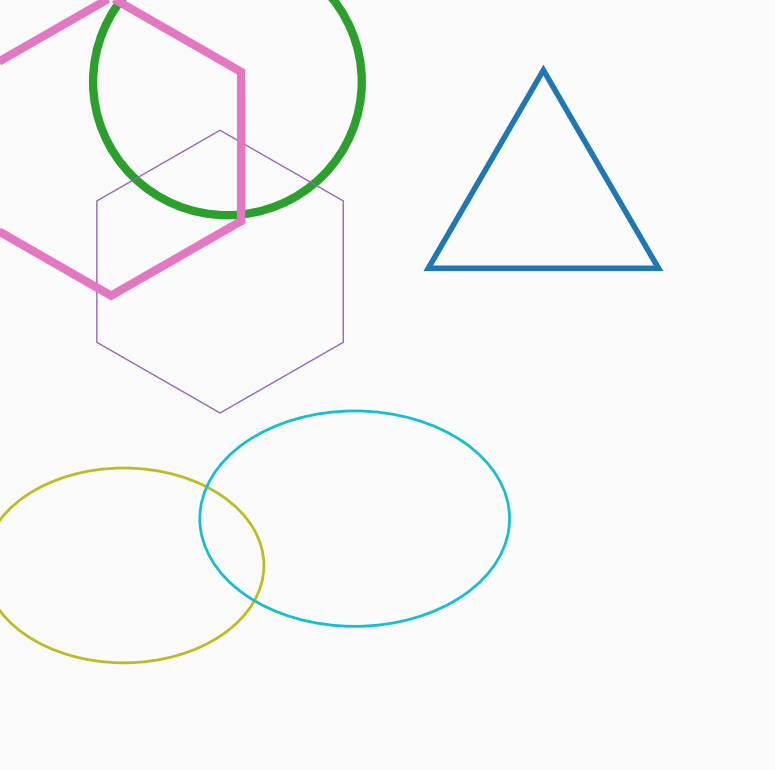[{"shape": "triangle", "thickness": 2, "radius": 0.86, "center": [0.701, 0.737]}, {"shape": "circle", "thickness": 3, "radius": 0.87, "center": [0.293, 0.894]}, {"shape": "hexagon", "thickness": 0.5, "radius": 0.92, "center": [0.284, 0.647]}, {"shape": "hexagon", "thickness": 3, "radius": 0.97, "center": [0.143, 0.81]}, {"shape": "oval", "thickness": 1, "radius": 0.9, "center": [0.16, 0.266]}, {"shape": "oval", "thickness": 1, "radius": 1.0, "center": [0.458, 0.326]}]